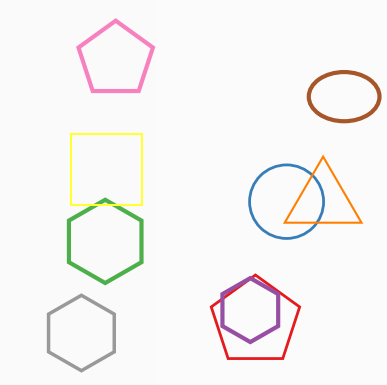[{"shape": "pentagon", "thickness": 2, "radius": 0.6, "center": [0.659, 0.166]}, {"shape": "circle", "thickness": 2, "radius": 0.48, "center": [0.74, 0.476]}, {"shape": "hexagon", "thickness": 3, "radius": 0.54, "center": [0.272, 0.373]}, {"shape": "hexagon", "thickness": 3, "radius": 0.42, "center": [0.646, 0.195]}, {"shape": "triangle", "thickness": 1.5, "radius": 0.57, "center": [0.834, 0.479]}, {"shape": "square", "thickness": 1.5, "radius": 0.46, "center": [0.275, 0.56]}, {"shape": "oval", "thickness": 3, "radius": 0.46, "center": [0.888, 0.749]}, {"shape": "pentagon", "thickness": 3, "radius": 0.5, "center": [0.299, 0.845]}, {"shape": "hexagon", "thickness": 2.5, "radius": 0.49, "center": [0.21, 0.135]}]